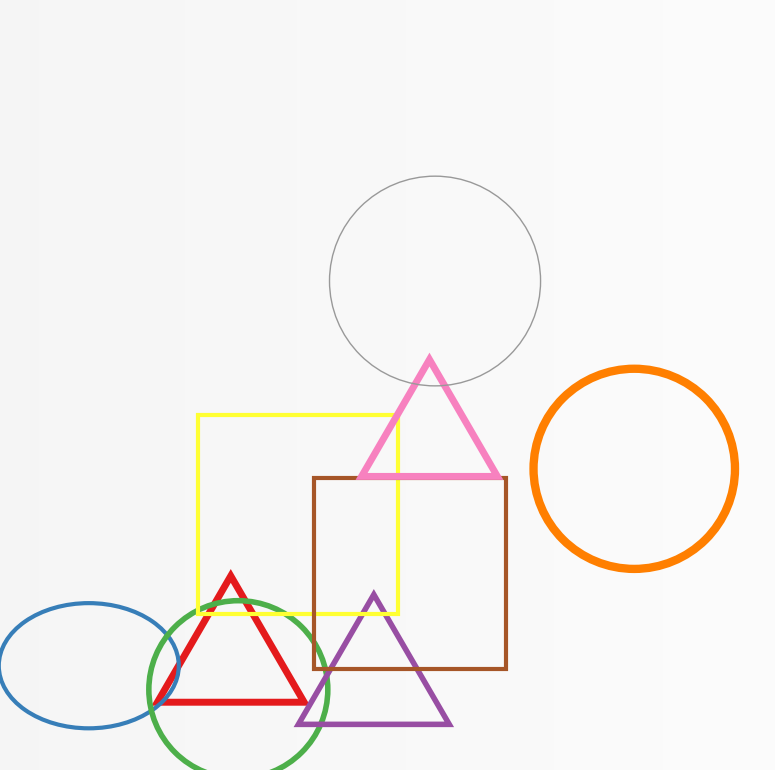[{"shape": "triangle", "thickness": 2.5, "radius": 0.55, "center": [0.298, 0.143]}, {"shape": "oval", "thickness": 1.5, "radius": 0.58, "center": [0.115, 0.135]}, {"shape": "circle", "thickness": 2, "radius": 0.58, "center": [0.308, 0.104]}, {"shape": "triangle", "thickness": 2, "radius": 0.56, "center": [0.482, 0.115]}, {"shape": "circle", "thickness": 3, "radius": 0.65, "center": [0.818, 0.391]}, {"shape": "square", "thickness": 1.5, "radius": 0.64, "center": [0.385, 0.332]}, {"shape": "square", "thickness": 1.5, "radius": 0.62, "center": [0.529, 0.255]}, {"shape": "triangle", "thickness": 2.5, "radius": 0.51, "center": [0.554, 0.432]}, {"shape": "circle", "thickness": 0.5, "radius": 0.68, "center": [0.561, 0.635]}]